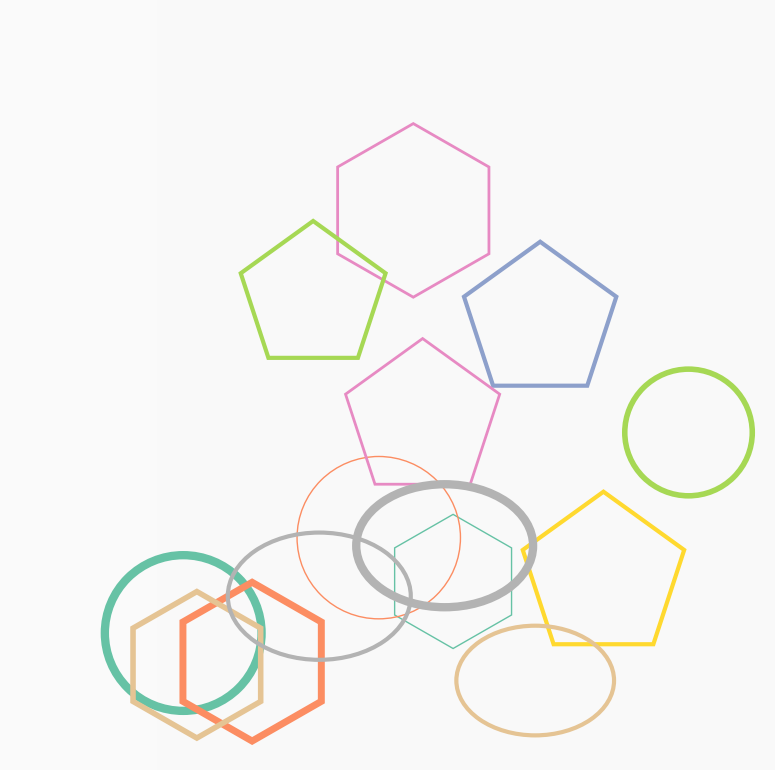[{"shape": "circle", "thickness": 3, "radius": 0.51, "center": [0.236, 0.178]}, {"shape": "hexagon", "thickness": 0.5, "radius": 0.44, "center": [0.585, 0.245]}, {"shape": "circle", "thickness": 0.5, "radius": 0.53, "center": [0.489, 0.302]}, {"shape": "hexagon", "thickness": 2.5, "radius": 0.52, "center": [0.325, 0.141]}, {"shape": "pentagon", "thickness": 1.5, "radius": 0.52, "center": [0.697, 0.583]}, {"shape": "hexagon", "thickness": 1, "radius": 0.56, "center": [0.533, 0.727]}, {"shape": "pentagon", "thickness": 1, "radius": 0.52, "center": [0.545, 0.456]}, {"shape": "pentagon", "thickness": 1.5, "radius": 0.49, "center": [0.404, 0.615]}, {"shape": "circle", "thickness": 2, "radius": 0.41, "center": [0.888, 0.438]}, {"shape": "pentagon", "thickness": 1.5, "radius": 0.55, "center": [0.779, 0.252]}, {"shape": "hexagon", "thickness": 2, "radius": 0.48, "center": [0.254, 0.137]}, {"shape": "oval", "thickness": 1.5, "radius": 0.51, "center": [0.691, 0.116]}, {"shape": "oval", "thickness": 1.5, "radius": 0.59, "center": [0.412, 0.226]}, {"shape": "oval", "thickness": 3, "radius": 0.57, "center": [0.574, 0.291]}]